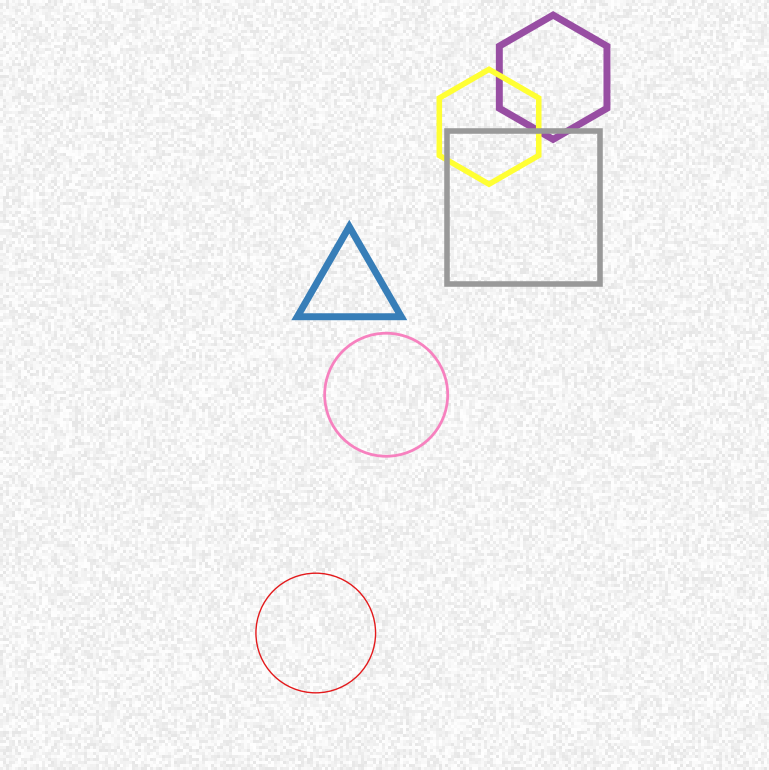[{"shape": "circle", "thickness": 0.5, "radius": 0.39, "center": [0.41, 0.178]}, {"shape": "triangle", "thickness": 2.5, "radius": 0.39, "center": [0.454, 0.628]}, {"shape": "hexagon", "thickness": 2.5, "radius": 0.4, "center": [0.718, 0.9]}, {"shape": "hexagon", "thickness": 2, "radius": 0.37, "center": [0.635, 0.835]}, {"shape": "circle", "thickness": 1, "radius": 0.4, "center": [0.502, 0.487]}, {"shape": "square", "thickness": 2, "radius": 0.5, "center": [0.68, 0.73]}]